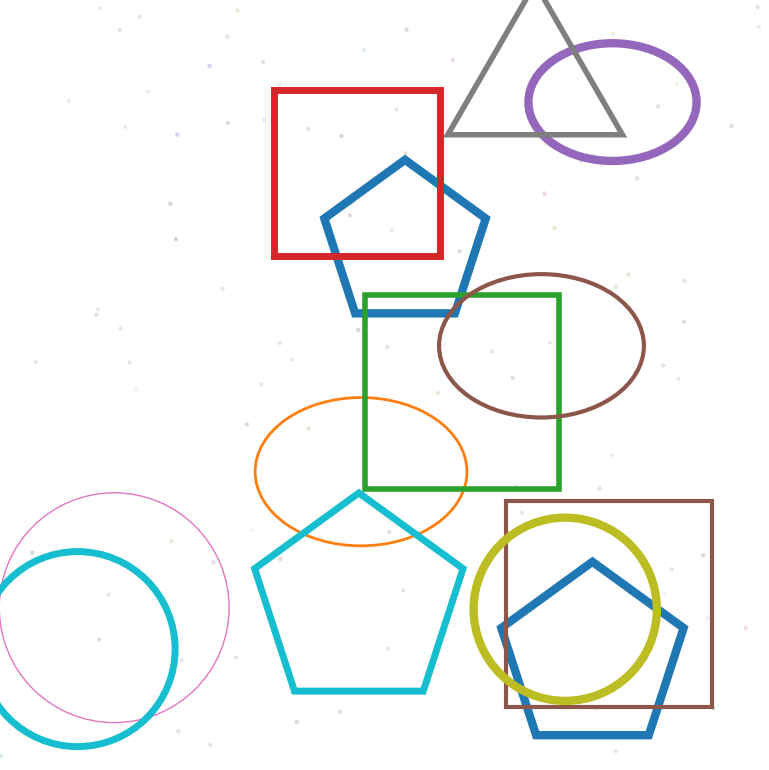[{"shape": "pentagon", "thickness": 3, "radius": 0.62, "center": [0.769, 0.146]}, {"shape": "pentagon", "thickness": 3, "radius": 0.55, "center": [0.526, 0.682]}, {"shape": "oval", "thickness": 1, "radius": 0.69, "center": [0.469, 0.387]}, {"shape": "square", "thickness": 2, "radius": 0.63, "center": [0.6, 0.491]}, {"shape": "square", "thickness": 2.5, "radius": 0.54, "center": [0.463, 0.775]}, {"shape": "oval", "thickness": 3, "radius": 0.55, "center": [0.795, 0.867]}, {"shape": "oval", "thickness": 1.5, "radius": 0.66, "center": [0.703, 0.551]}, {"shape": "square", "thickness": 1.5, "radius": 0.67, "center": [0.79, 0.216]}, {"shape": "circle", "thickness": 0.5, "radius": 0.75, "center": [0.148, 0.211]}, {"shape": "triangle", "thickness": 2, "radius": 0.65, "center": [0.695, 0.89]}, {"shape": "circle", "thickness": 3, "radius": 0.59, "center": [0.734, 0.209]}, {"shape": "pentagon", "thickness": 2.5, "radius": 0.71, "center": [0.466, 0.218]}, {"shape": "circle", "thickness": 2.5, "radius": 0.63, "center": [0.101, 0.157]}]